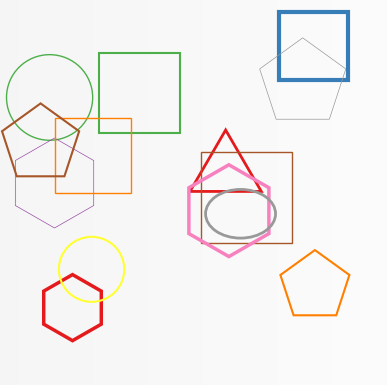[{"shape": "hexagon", "thickness": 2.5, "radius": 0.43, "center": [0.187, 0.201]}, {"shape": "triangle", "thickness": 2, "radius": 0.53, "center": [0.582, 0.556]}, {"shape": "square", "thickness": 3, "radius": 0.44, "center": [0.808, 0.879]}, {"shape": "square", "thickness": 1.5, "radius": 0.52, "center": [0.359, 0.758]}, {"shape": "circle", "thickness": 1, "radius": 0.56, "center": [0.128, 0.747]}, {"shape": "hexagon", "thickness": 0.5, "radius": 0.58, "center": [0.141, 0.525]}, {"shape": "pentagon", "thickness": 1.5, "radius": 0.47, "center": [0.813, 0.257]}, {"shape": "square", "thickness": 1, "radius": 0.49, "center": [0.239, 0.596]}, {"shape": "circle", "thickness": 1.5, "radius": 0.42, "center": [0.236, 0.3]}, {"shape": "square", "thickness": 1, "radius": 0.59, "center": [0.636, 0.487]}, {"shape": "pentagon", "thickness": 1.5, "radius": 0.52, "center": [0.105, 0.627]}, {"shape": "hexagon", "thickness": 2.5, "radius": 0.6, "center": [0.591, 0.453]}, {"shape": "oval", "thickness": 2, "radius": 0.45, "center": [0.621, 0.445]}, {"shape": "pentagon", "thickness": 0.5, "radius": 0.58, "center": [0.781, 0.785]}]